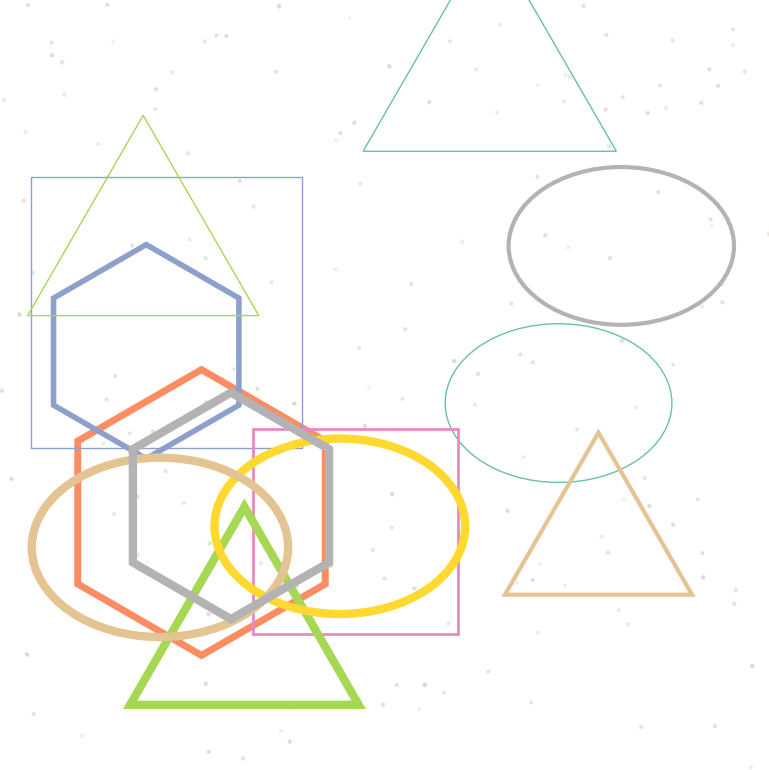[{"shape": "oval", "thickness": 0.5, "radius": 0.74, "center": [0.725, 0.477]}, {"shape": "triangle", "thickness": 0.5, "radius": 0.95, "center": [0.636, 0.898]}, {"shape": "hexagon", "thickness": 2.5, "radius": 0.93, "center": [0.262, 0.334]}, {"shape": "square", "thickness": 0.5, "radius": 0.88, "center": [0.216, 0.594]}, {"shape": "hexagon", "thickness": 2, "radius": 0.69, "center": [0.19, 0.543]}, {"shape": "square", "thickness": 1, "radius": 0.67, "center": [0.462, 0.31]}, {"shape": "triangle", "thickness": 3, "radius": 0.86, "center": [0.317, 0.17]}, {"shape": "triangle", "thickness": 0.5, "radius": 0.87, "center": [0.186, 0.677]}, {"shape": "oval", "thickness": 3, "radius": 0.81, "center": [0.441, 0.317]}, {"shape": "triangle", "thickness": 1.5, "radius": 0.7, "center": [0.777, 0.298]}, {"shape": "oval", "thickness": 3, "radius": 0.83, "center": [0.208, 0.289]}, {"shape": "oval", "thickness": 1.5, "radius": 0.73, "center": [0.807, 0.681]}, {"shape": "hexagon", "thickness": 3, "radius": 0.74, "center": [0.3, 0.343]}]